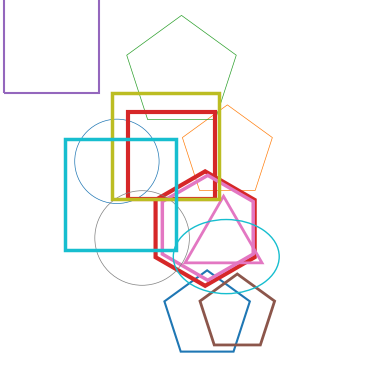[{"shape": "pentagon", "thickness": 1.5, "radius": 0.58, "center": [0.538, 0.181]}, {"shape": "circle", "thickness": 0.5, "radius": 0.55, "center": [0.304, 0.581]}, {"shape": "pentagon", "thickness": 0.5, "radius": 0.61, "center": [0.591, 0.605]}, {"shape": "pentagon", "thickness": 0.5, "radius": 0.75, "center": [0.471, 0.81]}, {"shape": "square", "thickness": 3, "radius": 0.56, "center": [0.445, 0.595]}, {"shape": "hexagon", "thickness": 3, "radius": 0.74, "center": [0.533, 0.406]}, {"shape": "square", "thickness": 1.5, "radius": 0.62, "center": [0.133, 0.882]}, {"shape": "pentagon", "thickness": 2, "radius": 0.51, "center": [0.616, 0.186]}, {"shape": "triangle", "thickness": 2, "radius": 0.58, "center": [0.581, 0.375]}, {"shape": "hexagon", "thickness": 2.5, "radius": 0.68, "center": [0.54, 0.408]}, {"shape": "circle", "thickness": 0.5, "radius": 0.61, "center": [0.369, 0.382]}, {"shape": "square", "thickness": 2.5, "radius": 0.69, "center": [0.43, 0.621]}, {"shape": "oval", "thickness": 1, "radius": 0.69, "center": [0.588, 0.334]}, {"shape": "square", "thickness": 2.5, "radius": 0.72, "center": [0.313, 0.496]}]